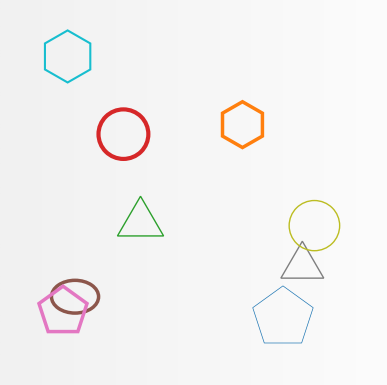[{"shape": "pentagon", "thickness": 0.5, "radius": 0.41, "center": [0.73, 0.175]}, {"shape": "hexagon", "thickness": 2.5, "radius": 0.3, "center": [0.626, 0.676]}, {"shape": "triangle", "thickness": 1, "radius": 0.34, "center": [0.363, 0.422]}, {"shape": "circle", "thickness": 3, "radius": 0.32, "center": [0.319, 0.652]}, {"shape": "oval", "thickness": 2.5, "radius": 0.3, "center": [0.194, 0.229]}, {"shape": "pentagon", "thickness": 2.5, "radius": 0.33, "center": [0.163, 0.191]}, {"shape": "triangle", "thickness": 1, "radius": 0.32, "center": [0.78, 0.31]}, {"shape": "circle", "thickness": 1, "radius": 0.33, "center": [0.811, 0.414]}, {"shape": "hexagon", "thickness": 1.5, "radius": 0.34, "center": [0.175, 0.853]}]